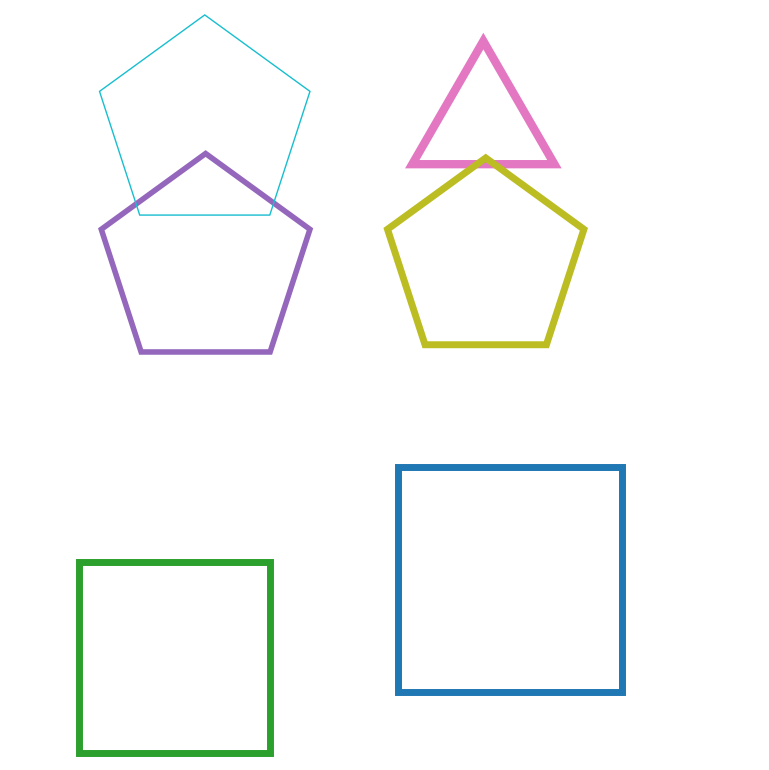[{"shape": "square", "thickness": 2.5, "radius": 0.73, "center": [0.662, 0.248]}, {"shape": "square", "thickness": 2.5, "radius": 0.62, "center": [0.226, 0.146]}, {"shape": "pentagon", "thickness": 2, "radius": 0.71, "center": [0.267, 0.658]}, {"shape": "triangle", "thickness": 3, "radius": 0.53, "center": [0.628, 0.84]}, {"shape": "pentagon", "thickness": 2.5, "radius": 0.67, "center": [0.631, 0.661]}, {"shape": "pentagon", "thickness": 0.5, "radius": 0.72, "center": [0.266, 0.837]}]